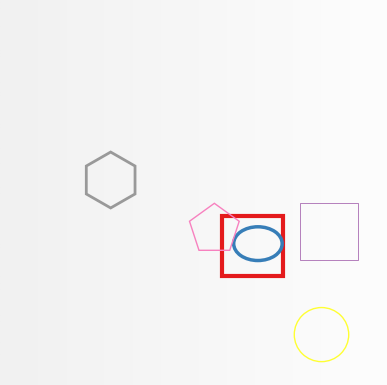[{"shape": "square", "thickness": 3, "radius": 0.39, "center": [0.651, 0.361]}, {"shape": "oval", "thickness": 2.5, "radius": 0.31, "center": [0.666, 0.367]}, {"shape": "square", "thickness": 0.5, "radius": 0.37, "center": [0.849, 0.398]}, {"shape": "circle", "thickness": 1, "radius": 0.35, "center": [0.83, 0.131]}, {"shape": "pentagon", "thickness": 1, "radius": 0.34, "center": [0.553, 0.404]}, {"shape": "hexagon", "thickness": 2, "radius": 0.36, "center": [0.286, 0.532]}]